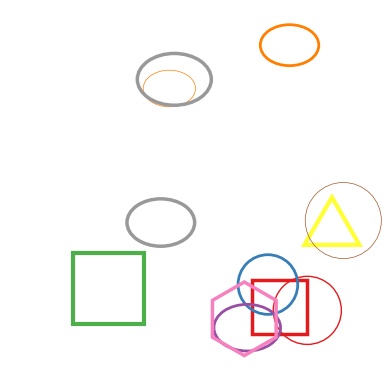[{"shape": "circle", "thickness": 1, "radius": 0.44, "center": [0.798, 0.194]}, {"shape": "square", "thickness": 2.5, "radius": 0.35, "center": [0.726, 0.203]}, {"shape": "circle", "thickness": 2, "radius": 0.39, "center": [0.696, 0.261]}, {"shape": "square", "thickness": 3, "radius": 0.46, "center": [0.283, 0.25]}, {"shape": "oval", "thickness": 2, "radius": 0.43, "center": [0.642, 0.149]}, {"shape": "oval", "thickness": 2, "radius": 0.38, "center": [0.752, 0.883]}, {"shape": "oval", "thickness": 0.5, "radius": 0.34, "center": [0.44, 0.77]}, {"shape": "triangle", "thickness": 3, "radius": 0.41, "center": [0.862, 0.405]}, {"shape": "circle", "thickness": 0.5, "radius": 0.49, "center": [0.892, 0.427]}, {"shape": "hexagon", "thickness": 2.5, "radius": 0.48, "center": [0.635, 0.172]}, {"shape": "oval", "thickness": 2.5, "radius": 0.44, "center": [0.418, 0.422]}, {"shape": "oval", "thickness": 2.5, "radius": 0.48, "center": [0.453, 0.794]}]